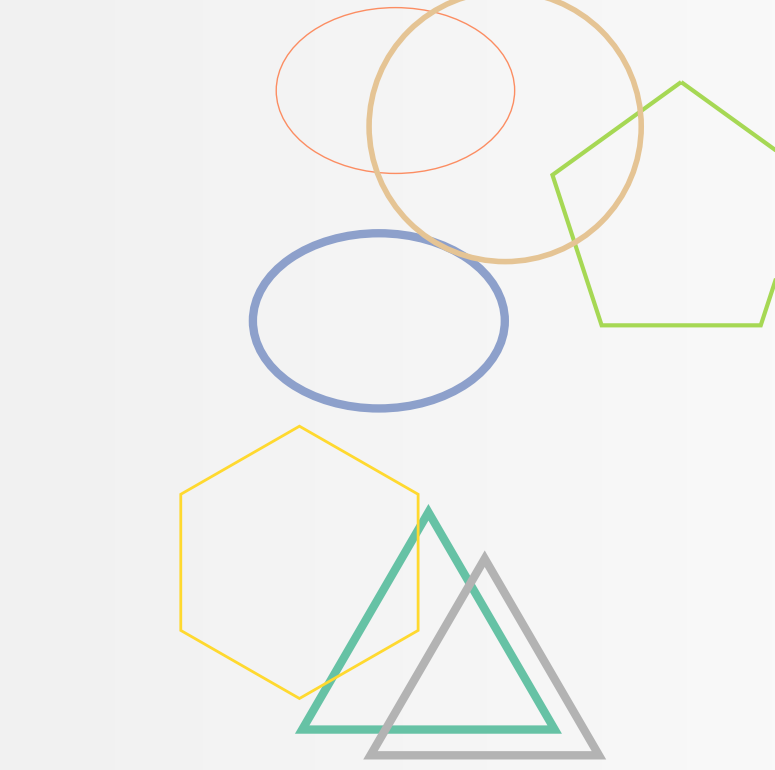[{"shape": "triangle", "thickness": 3, "radius": 0.94, "center": [0.553, 0.147]}, {"shape": "oval", "thickness": 0.5, "radius": 0.77, "center": [0.51, 0.882]}, {"shape": "oval", "thickness": 3, "radius": 0.81, "center": [0.489, 0.583]}, {"shape": "pentagon", "thickness": 1.5, "radius": 0.87, "center": [0.879, 0.719]}, {"shape": "hexagon", "thickness": 1, "radius": 0.88, "center": [0.386, 0.27]}, {"shape": "circle", "thickness": 2, "radius": 0.88, "center": [0.652, 0.836]}, {"shape": "triangle", "thickness": 3, "radius": 0.85, "center": [0.625, 0.104]}]